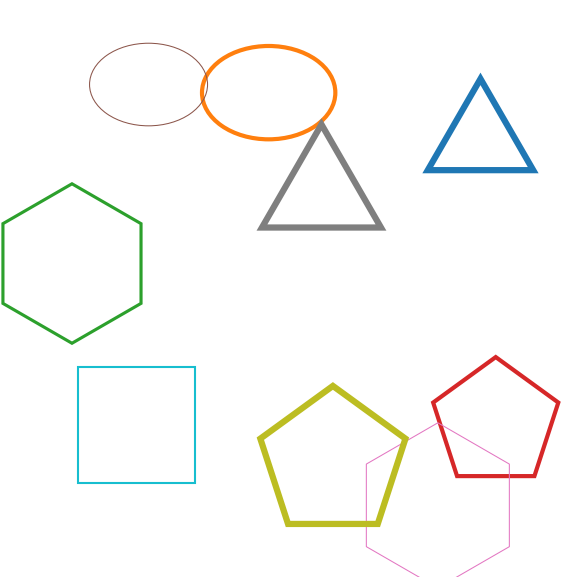[{"shape": "triangle", "thickness": 3, "radius": 0.53, "center": [0.832, 0.757]}, {"shape": "oval", "thickness": 2, "radius": 0.58, "center": [0.465, 0.839]}, {"shape": "hexagon", "thickness": 1.5, "radius": 0.69, "center": [0.125, 0.543]}, {"shape": "pentagon", "thickness": 2, "radius": 0.57, "center": [0.858, 0.267]}, {"shape": "oval", "thickness": 0.5, "radius": 0.51, "center": [0.257, 0.853]}, {"shape": "hexagon", "thickness": 0.5, "radius": 0.71, "center": [0.758, 0.124]}, {"shape": "triangle", "thickness": 3, "radius": 0.59, "center": [0.557, 0.665]}, {"shape": "pentagon", "thickness": 3, "radius": 0.66, "center": [0.576, 0.199]}, {"shape": "square", "thickness": 1, "radius": 0.51, "center": [0.236, 0.263]}]